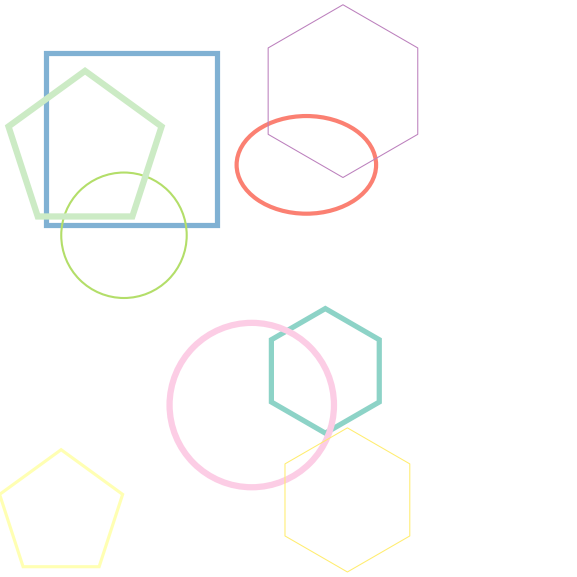[{"shape": "hexagon", "thickness": 2.5, "radius": 0.54, "center": [0.563, 0.357]}, {"shape": "pentagon", "thickness": 1.5, "radius": 0.56, "center": [0.106, 0.108]}, {"shape": "oval", "thickness": 2, "radius": 0.6, "center": [0.53, 0.714]}, {"shape": "square", "thickness": 2.5, "radius": 0.74, "center": [0.228, 0.758]}, {"shape": "circle", "thickness": 1, "radius": 0.54, "center": [0.215, 0.592]}, {"shape": "circle", "thickness": 3, "radius": 0.71, "center": [0.436, 0.298]}, {"shape": "hexagon", "thickness": 0.5, "radius": 0.75, "center": [0.594, 0.841]}, {"shape": "pentagon", "thickness": 3, "radius": 0.7, "center": [0.147, 0.737]}, {"shape": "hexagon", "thickness": 0.5, "radius": 0.62, "center": [0.602, 0.133]}]